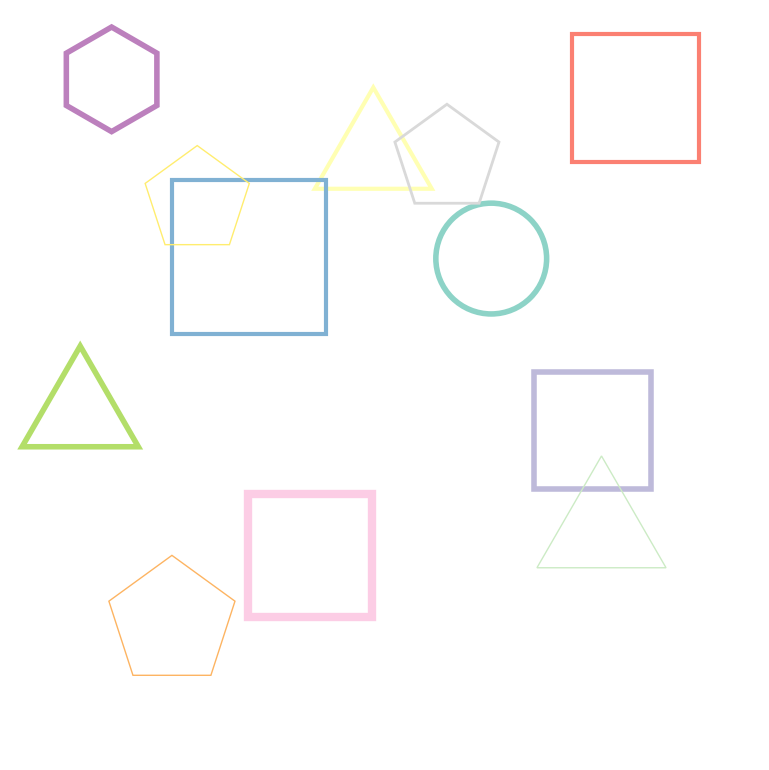[{"shape": "circle", "thickness": 2, "radius": 0.36, "center": [0.638, 0.664]}, {"shape": "triangle", "thickness": 1.5, "radius": 0.44, "center": [0.485, 0.799]}, {"shape": "square", "thickness": 2, "radius": 0.38, "center": [0.77, 0.441]}, {"shape": "square", "thickness": 1.5, "radius": 0.41, "center": [0.825, 0.873]}, {"shape": "square", "thickness": 1.5, "radius": 0.5, "center": [0.324, 0.667]}, {"shape": "pentagon", "thickness": 0.5, "radius": 0.43, "center": [0.223, 0.193]}, {"shape": "triangle", "thickness": 2, "radius": 0.44, "center": [0.104, 0.463]}, {"shape": "square", "thickness": 3, "radius": 0.4, "center": [0.403, 0.278]}, {"shape": "pentagon", "thickness": 1, "radius": 0.36, "center": [0.58, 0.794]}, {"shape": "hexagon", "thickness": 2, "radius": 0.34, "center": [0.145, 0.897]}, {"shape": "triangle", "thickness": 0.5, "radius": 0.48, "center": [0.781, 0.311]}, {"shape": "pentagon", "thickness": 0.5, "radius": 0.36, "center": [0.256, 0.74]}]